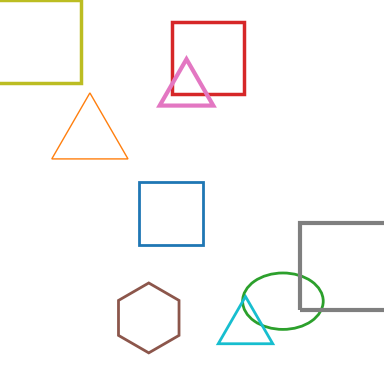[{"shape": "square", "thickness": 2, "radius": 0.41, "center": [0.444, 0.446]}, {"shape": "triangle", "thickness": 1, "radius": 0.57, "center": [0.233, 0.644]}, {"shape": "oval", "thickness": 2, "radius": 0.52, "center": [0.735, 0.218]}, {"shape": "square", "thickness": 2.5, "radius": 0.46, "center": [0.54, 0.85]}, {"shape": "hexagon", "thickness": 2, "radius": 0.45, "center": [0.386, 0.174]}, {"shape": "triangle", "thickness": 3, "radius": 0.4, "center": [0.484, 0.766]}, {"shape": "square", "thickness": 3, "radius": 0.57, "center": [0.892, 0.308]}, {"shape": "square", "thickness": 2.5, "radius": 0.54, "center": [0.104, 0.892]}, {"shape": "triangle", "thickness": 2, "radius": 0.41, "center": [0.638, 0.148]}]